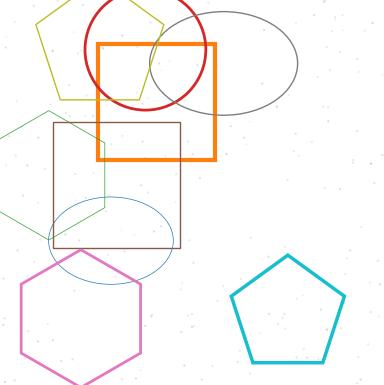[{"shape": "oval", "thickness": 0.5, "radius": 0.81, "center": [0.288, 0.375]}, {"shape": "square", "thickness": 3, "radius": 0.76, "center": [0.406, 0.735]}, {"shape": "hexagon", "thickness": 0.5, "radius": 0.84, "center": [0.127, 0.545]}, {"shape": "circle", "thickness": 2, "radius": 0.78, "center": [0.378, 0.871]}, {"shape": "square", "thickness": 1, "radius": 0.82, "center": [0.302, 0.519]}, {"shape": "hexagon", "thickness": 2, "radius": 0.9, "center": [0.21, 0.172]}, {"shape": "oval", "thickness": 1, "radius": 0.96, "center": [0.581, 0.835]}, {"shape": "pentagon", "thickness": 1, "radius": 0.87, "center": [0.259, 0.882]}, {"shape": "pentagon", "thickness": 2.5, "radius": 0.77, "center": [0.748, 0.183]}]